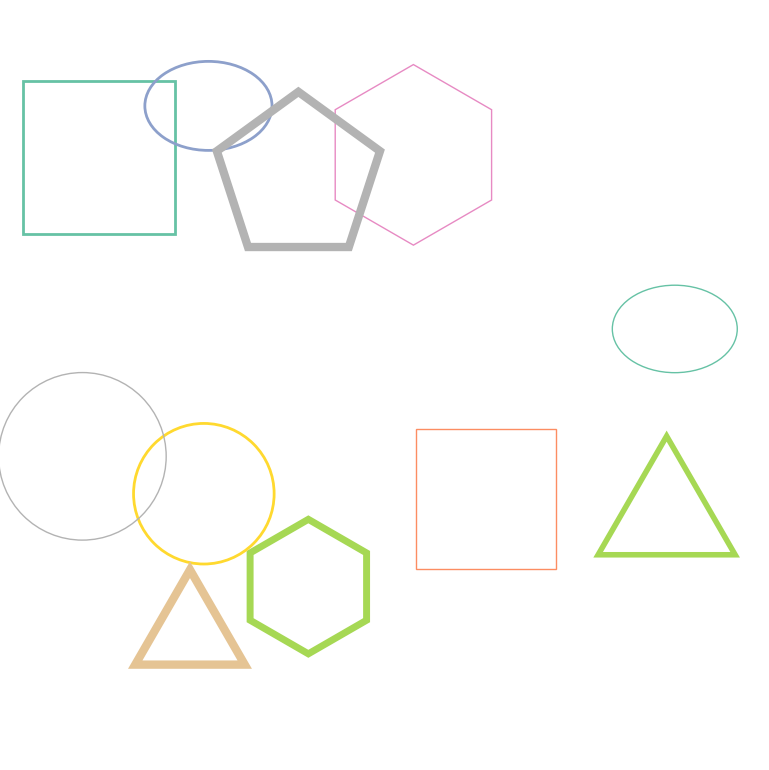[{"shape": "oval", "thickness": 0.5, "radius": 0.41, "center": [0.876, 0.573]}, {"shape": "square", "thickness": 1, "radius": 0.49, "center": [0.129, 0.795]}, {"shape": "square", "thickness": 0.5, "radius": 0.45, "center": [0.632, 0.352]}, {"shape": "oval", "thickness": 1, "radius": 0.41, "center": [0.271, 0.862]}, {"shape": "hexagon", "thickness": 0.5, "radius": 0.59, "center": [0.537, 0.799]}, {"shape": "triangle", "thickness": 2, "radius": 0.51, "center": [0.866, 0.331]}, {"shape": "hexagon", "thickness": 2.5, "radius": 0.44, "center": [0.4, 0.238]}, {"shape": "circle", "thickness": 1, "radius": 0.46, "center": [0.265, 0.359]}, {"shape": "triangle", "thickness": 3, "radius": 0.41, "center": [0.247, 0.178]}, {"shape": "circle", "thickness": 0.5, "radius": 0.54, "center": [0.107, 0.407]}, {"shape": "pentagon", "thickness": 3, "radius": 0.56, "center": [0.388, 0.769]}]